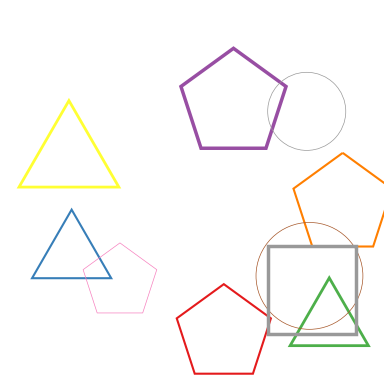[{"shape": "pentagon", "thickness": 1.5, "radius": 0.64, "center": [0.581, 0.133]}, {"shape": "triangle", "thickness": 1.5, "radius": 0.59, "center": [0.186, 0.337]}, {"shape": "triangle", "thickness": 2, "radius": 0.59, "center": [0.855, 0.161]}, {"shape": "pentagon", "thickness": 2.5, "radius": 0.72, "center": [0.606, 0.731]}, {"shape": "pentagon", "thickness": 1.5, "radius": 0.67, "center": [0.89, 0.468]}, {"shape": "triangle", "thickness": 2, "radius": 0.75, "center": [0.179, 0.589]}, {"shape": "circle", "thickness": 0.5, "radius": 0.69, "center": [0.804, 0.283]}, {"shape": "pentagon", "thickness": 0.5, "radius": 0.5, "center": [0.312, 0.269]}, {"shape": "square", "thickness": 2.5, "radius": 0.57, "center": [0.81, 0.246]}, {"shape": "circle", "thickness": 0.5, "radius": 0.51, "center": [0.797, 0.711]}]